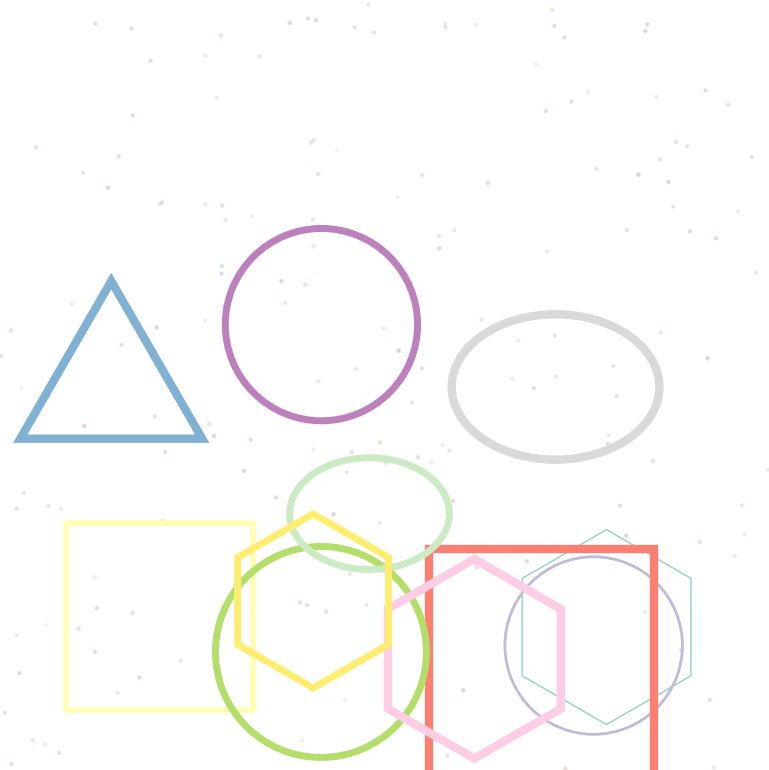[{"shape": "hexagon", "thickness": 0.5, "radius": 0.63, "center": [0.788, 0.186]}, {"shape": "square", "thickness": 2, "radius": 0.61, "center": [0.207, 0.199]}, {"shape": "circle", "thickness": 1, "radius": 0.58, "center": [0.771, 0.162]}, {"shape": "square", "thickness": 3, "radius": 0.73, "center": [0.703, 0.142]}, {"shape": "triangle", "thickness": 3, "radius": 0.68, "center": [0.144, 0.498]}, {"shape": "circle", "thickness": 2.5, "radius": 0.69, "center": [0.417, 0.153]}, {"shape": "hexagon", "thickness": 3, "radius": 0.65, "center": [0.616, 0.144]}, {"shape": "oval", "thickness": 3, "radius": 0.67, "center": [0.721, 0.497]}, {"shape": "circle", "thickness": 2.5, "radius": 0.62, "center": [0.417, 0.578]}, {"shape": "oval", "thickness": 2.5, "radius": 0.52, "center": [0.48, 0.333]}, {"shape": "hexagon", "thickness": 2.5, "radius": 0.57, "center": [0.407, 0.22]}]